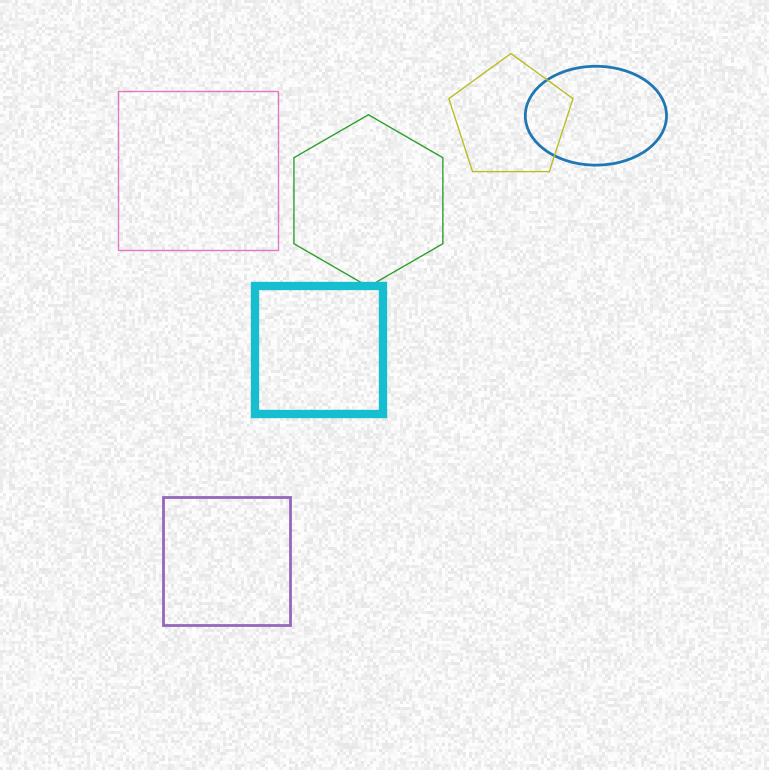[{"shape": "oval", "thickness": 1, "radius": 0.46, "center": [0.774, 0.85]}, {"shape": "hexagon", "thickness": 0.5, "radius": 0.56, "center": [0.478, 0.739]}, {"shape": "square", "thickness": 1, "radius": 0.41, "center": [0.294, 0.271]}, {"shape": "square", "thickness": 0.5, "radius": 0.52, "center": [0.257, 0.779]}, {"shape": "pentagon", "thickness": 0.5, "radius": 0.42, "center": [0.664, 0.846]}, {"shape": "square", "thickness": 3, "radius": 0.42, "center": [0.414, 0.545]}]